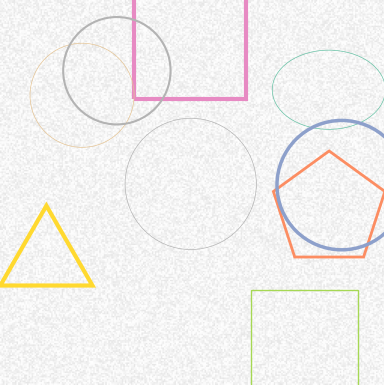[{"shape": "oval", "thickness": 0.5, "radius": 0.73, "center": [0.854, 0.767]}, {"shape": "pentagon", "thickness": 2, "radius": 0.76, "center": [0.855, 0.456]}, {"shape": "circle", "thickness": 2.5, "radius": 0.84, "center": [0.887, 0.519]}, {"shape": "square", "thickness": 3, "radius": 0.73, "center": [0.494, 0.889]}, {"shape": "square", "thickness": 1, "radius": 0.7, "center": [0.791, 0.108]}, {"shape": "triangle", "thickness": 3, "radius": 0.69, "center": [0.12, 0.327]}, {"shape": "circle", "thickness": 0.5, "radius": 0.68, "center": [0.213, 0.752]}, {"shape": "circle", "thickness": 1.5, "radius": 0.7, "center": [0.304, 0.816]}, {"shape": "circle", "thickness": 0.5, "radius": 0.85, "center": [0.495, 0.522]}]